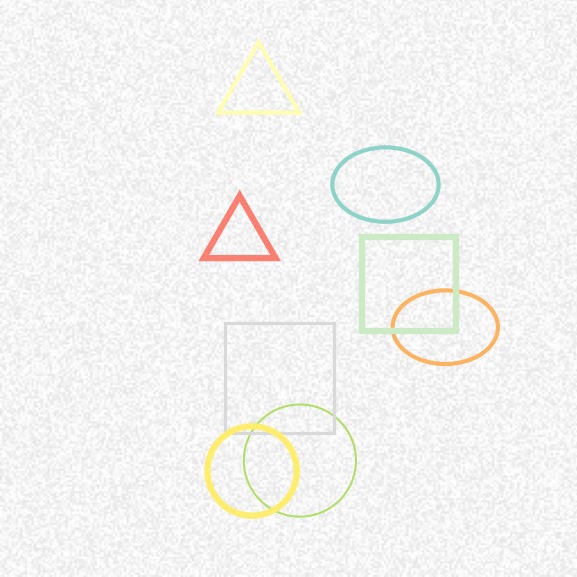[{"shape": "oval", "thickness": 2, "radius": 0.46, "center": [0.668, 0.679]}, {"shape": "triangle", "thickness": 2, "radius": 0.41, "center": [0.448, 0.845]}, {"shape": "triangle", "thickness": 3, "radius": 0.36, "center": [0.415, 0.588]}, {"shape": "oval", "thickness": 2, "radius": 0.46, "center": [0.771, 0.433]}, {"shape": "circle", "thickness": 1, "radius": 0.49, "center": [0.519, 0.202]}, {"shape": "square", "thickness": 1.5, "radius": 0.48, "center": [0.484, 0.345]}, {"shape": "square", "thickness": 3, "radius": 0.41, "center": [0.708, 0.507]}, {"shape": "circle", "thickness": 3, "radius": 0.39, "center": [0.437, 0.184]}]